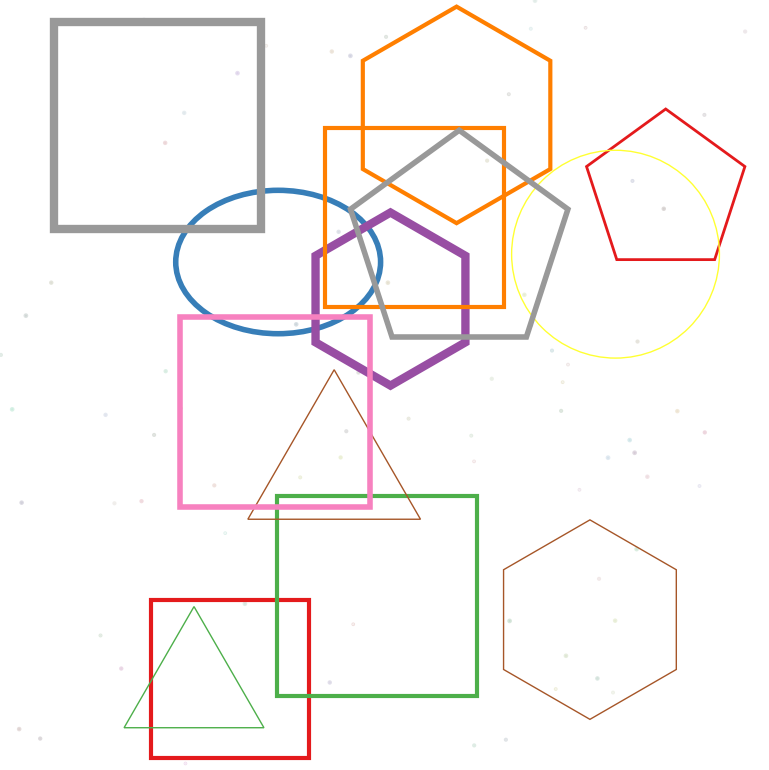[{"shape": "pentagon", "thickness": 1, "radius": 0.54, "center": [0.865, 0.75]}, {"shape": "square", "thickness": 1.5, "radius": 0.51, "center": [0.299, 0.118]}, {"shape": "oval", "thickness": 2, "radius": 0.67, "center": [0.361, 0.66]}, {"shape": "square", "thickness": 1.5, "radius": 0.65, "center": [0.49, 0.226]}, {"shape": "triangle", "thickness": 0.5, "radius": 0.52, "center": [0.252, 0.107]}, {"shape": "hexagon", "thickness": 3, "radius": 0.56, "center": [0.507, 0.612]}, {"shape": "hexagon", "thickness": 1.5, "radius": 0.7, "center": [0.593, 0.851]}, {"shape": "square", "thickness": 1.5, "radius": 0.58, "center": [0.538, 0.717]}, {"shape": "circle", "thickness": 0.5, "radius": 0.67, "center": [0.799, 0.67]}, {"shape": "triangle", "thickness": 0.5, "radius": 0.65, "center": [0.434, 0.39]}, {"shape": "hexagon", "thickness": 0.5, "radius": 0.65, "center": [0.766, 0.195]}, {"shape": "square", "thickness": 2, "radius": 0.62, "center": [0.357, 0.465]}, {"shape": "square", "thickness": 3, "radius": 0.67, "center": [0.205, 0.837]}, {"shape": "pentagon", "thickness": 2, "radius": 0.74, "center": [0.596, 0.682]}]